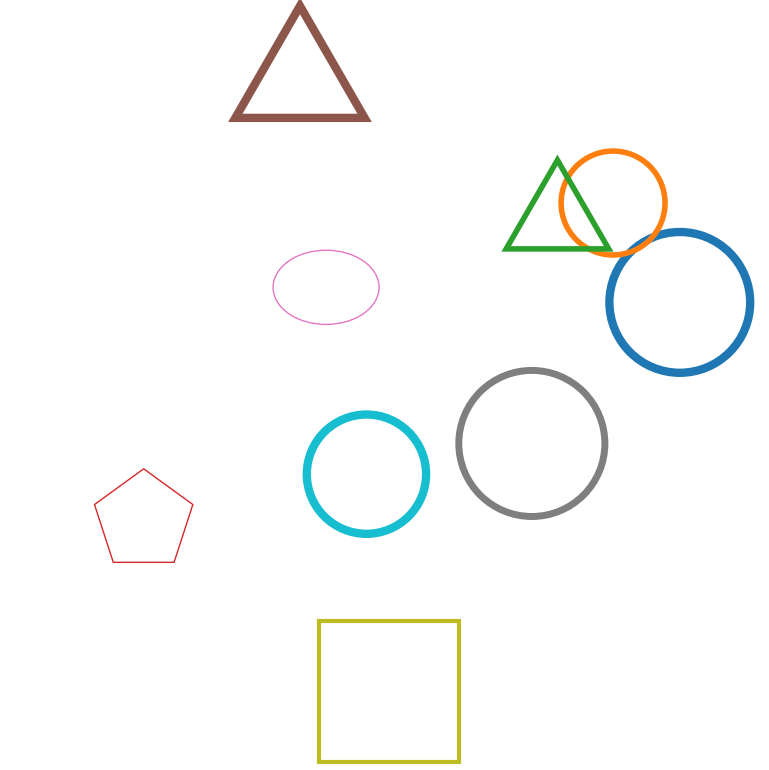[{"shape": "circle", "thickness": 3, "radius": 0.46, "center": [0.883, 0.607]}, {"shape": "circle", "thickness": 2, "radius": 0.34, "center": [0.796, 0.736]}, {"shape": "triangle", "thickness": 2, "radius": 0.38, "center": [0.724, 0.715]}, {"shape": "pentagon", "thickness": 0.5, "radius": 0.34, "center": [0.187, 0.324]}, {"shape": "triangle", "thickness": 3, "radius": 0.48, "center": [0.39, 0.895]}, {"shape": "oval", "thickness": 0.5, "radius": 0.34, "center": [0.423, 0.627]}, {"shape": "circle", "thickness": 2.5, "radius": 0.47, "center": [0.691, 0.424]}, {"shape": "square", "thickness": 1.5, "radius": 0.45, "center": [0.506, 0.102]}, {"shape": "circle", "thickness": 3, "radius": 0.39, "center": [0.476, 0.384]}]